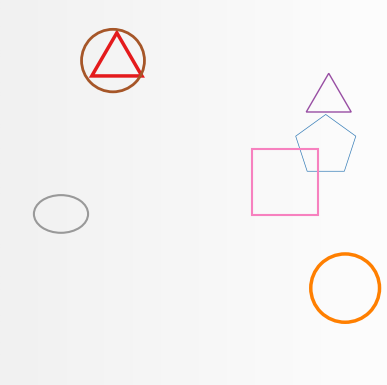[{"shape": "triangle", "thickness": 2.5, "radius": 0.37, "center": [0.302, 0.84]}, {"shape": "pentagon", "thickness": 0.5, "radius": 0.41, "center": [0.841, 0.621]}, {"shape": "triangle", "thickness": 1, "radius": 0.33, "center": [0.848, 0.743]}, {"shape": "circle", "thickness": 2.5, "radius": 0.44, "center": [0.891, 0.252]}, {"shape": "circle", "thickness": 2, "radius": 0.41, "center": [0.292, 0.843]}, {"shape": "square", "thickness": 1.5, "radius": 0.42, "center": [0.735, 0.527]}, {"shape": "oval", "thickness": 1.5, "radius": 0.35, "center": [0.157, 0.444]}]